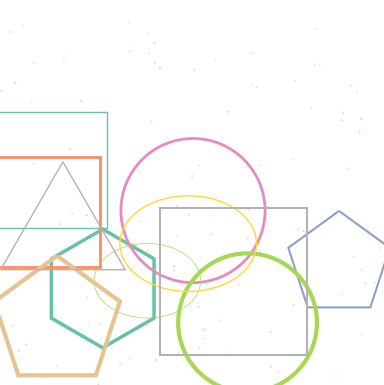[{"shape": "square", "thickness": 1, "radius": 0.75, "center": [0.126, 0.559]}, {"shape": "hexagon", "thickness": 2.5, "radius": 0.77, "center": [0.267, 0.251]}, {"shape": "square", "thickness": 2, "radius": 0.71, "center": [0.117, 0.45]}, {"shape": "pentagon", "thickness": 1.5, "radius": 0.69, "center": [0.881, 0.314]}, {"shape": "circle", "thickness": 2, "radius": 0.94, "center": [0.501, 0.453]}, {"shape": "circle", "thickness": 3, "radius": 0.9, "center": [0.643, 0.162]}, {"shape": "oval", "thickness": 0.5, "radius": 0.69, "center": [0.383, 0.271]}, {"shape": "oval", "thickness": 1, "radius": 0.89, "center": [0.489, 0.367]}, {"shape": "pentagon", "thickness": 3, "radius": 0.86, "center": [0.148, 0.164]}, {"shape": "triangle", "thickness": 1, "radius": 0.93, "center": [0.163, 0.393]}, {"shape": "square", "thickness": 1.5, "radius": 0.95, "center": [0.606, 0.268]}]